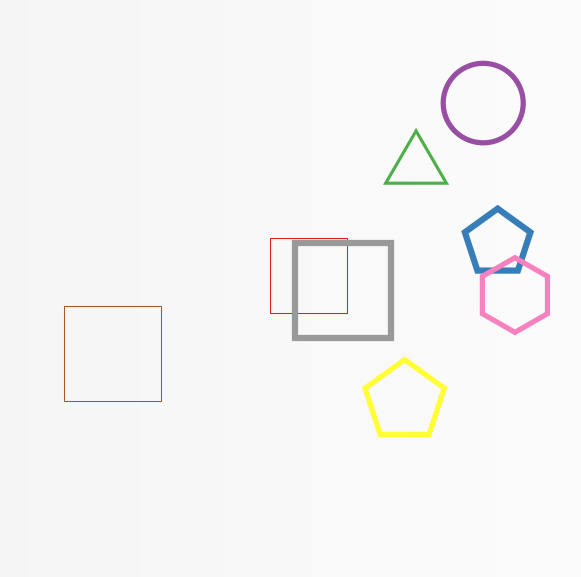[{"shape": "square", "thickness": 0.5, "radius": 0.33, "center": [0.531, 0.522]}, {"shape": "pentagon", "thickness": 3, "radius": 0.3, "center": [0.856, 0.579]}, {"shape": "triangle", "thickness": 1.5, "radius": 0.3, "center": [0.716, 0.712]}, {"shape": "circle", "thickness": 2.5, "radius": 0.34, "center": [0.831, 0.821]}, {"shape": "pentagon", "thickness": 2.5, "radius": 0.36, "center": [0.696, 0.305]}, {"shape": "square", "thickness": 0.5, "radius": 0.41, "center": [0.194, 0.387]}, {"shape": "hexagon", "thickness": 2.5, "radius": 0.32, "center": [0.886, 0.488]}, {"shape": "square", "thickness": 3, "radius": 0.41, "center": [0.59, 0.496]}]